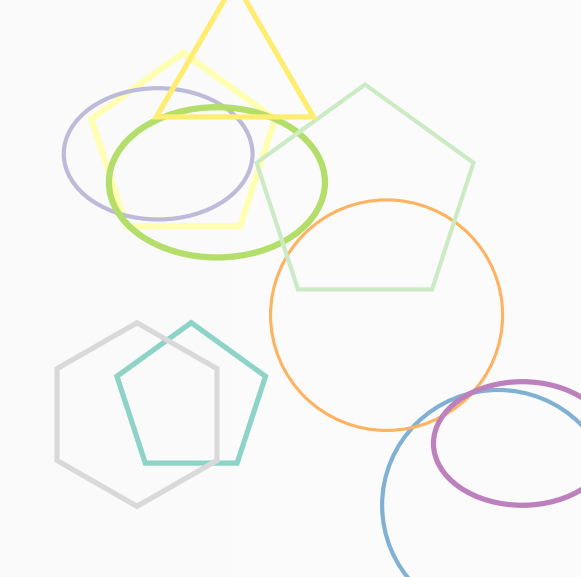[{"shape": "pentagon", "thickness": 2.5, "radius": 0.67, "center": [0.329, 0.306]}, {"shape": "pentagon", "thickness": 3, "radius": 0.83, "center": [0.315, 0.742]}, {"shape": "oval", "thickness": 2, "radius": 0.81, "center": [0.272, 0.733]}, {"shape": "circle", "thickness": 2, "radius": 1.0, "center": [0.857, 0.124]}, {"shape": "circle", "thickness": 1.5, "radius": 1.0, "center": [0.665, 0.453]}, {"shape": "oval", "thickness": 3, "radius": 0.93, "center": [0.373, 0.683]}, {"shape": "hexagon", "thickness": 2.5, "radius": 0.79, "center": [0.236, 0.281]}, {"shape": "oval", "thickness": 2.5, "radius": 0.76, "center": [0.899, 0.231]}, {"shape": "pentagon", "thickness": 2, "radius": 0.98, "center": [0.628, 0.657]}, {"shape": "triangle", "thickness": 2.5, "radius": 0.78, "center": [0.404, 0.875]}]